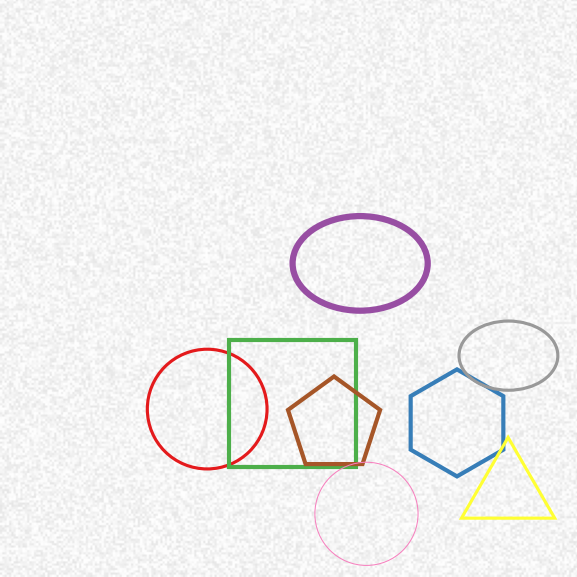[{"shape": "circle", "thickness": 1.5, "radius": 0.52, "center": [0.359, 0.291]}, {"shape": "hexagon", "thickness": 2, "radius": 0.46, "center": [0.791, 0.267]}, {"shape": "square", "thickness": 2, "radius": 0.55, "center": [0.507, 0.3]}, {"shape": "oval", "thickness": 3, "radius": 0.58, "center": [0.624, 0.543]}, {"shape": "triangle", "thickness": 1.5, "radius": 0.47, "center": [0.88, 0.148]}, {"shape": "pentagon", "thickness": 2, "radius": 0.42, "center": [0.578, 0.263]}, {"shape": "circle", "thickness": 0.5, "radius": 0.45, "center": [0.635, 0.109]}, {"shape": "oval", "thickness": 1.5, "radius": 0.43, "center": [0.88, 0.383]}]